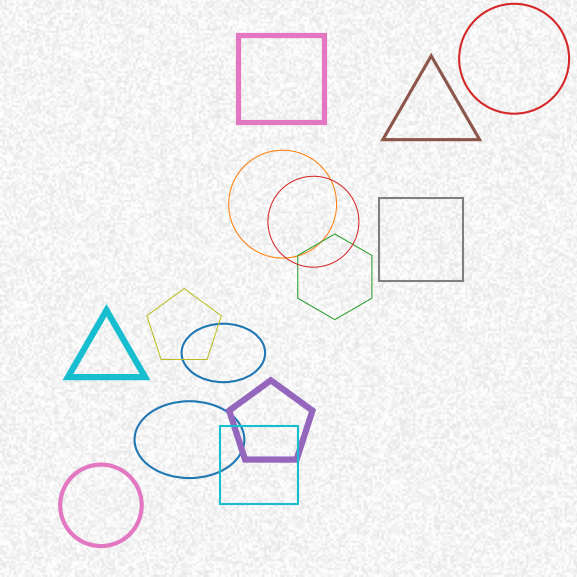[{"shape": "oval", "thickness": 1, "radius": 0.48, "center": [0.328, 0.238]}, {"shape": "oval", "thickness": 1, "radius": 0.36, "center": [0.387, 0.388]}, {"shape": "circle", "thickness": 0.5, "radius": 0.47, "center": [0.489, 0.646]}, {"shape": "hexagon", "thickness": 0.5, "radius": 0.37, "center": [0.58, 0.52]}, {"shape": "circle", "thickness": 1, "radius": 0.48, "center": [0.89, 0.897]}, {"shape": "circle", "thickness": 0.5, "radius": 0.39, "center": [0.543, 0.615]}, {"shape": "pentagon", "thickness": 3, "radius": 0.38, "center": [0.469, 0.265]}, {"shape": "triangle", "thickness": 1.5, "radius": 0.48, "center": [0.747, 0.806]}, {"shape": "square", "thickness": 2.5, "radius": 0.37, "center": [0.486, 0.863]}, {"shape": "circle", "thickness": 2, "radius": 0.35, "center": [0.175, 0.124]}, {"shape": "square", "thickness": 1, "radius": 0.36, "center": [0.729, 0.585]}, {"shape": "pentagon", "thickness": 0.5, "radius": 0.34, "center": [0.319, 0.431]}, {"shape": "triangle", "thickness": 3, "radius": 0.39, "center": [0.184, 0.385]}, {"shape": "square", "thickness": 1, "radius": 0.34, "center": [0.448, 0.194]}]